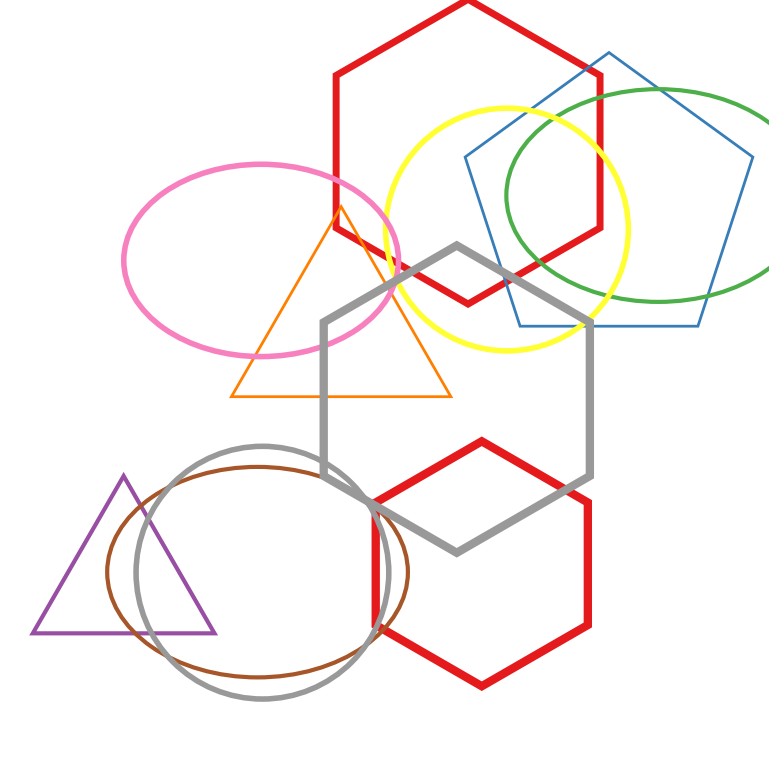[{"shape": "hexagon", "thickness": 3, "radius": 0.8, "center": [0.626, 0.268]}, {"shape": "hexagon", "thickness": 2.5, "radius": 0.99, "center": [0.608, 0.803]}, {"shape": "pentagon", "thickness": 1, "radius": 0.98, "center": [0.791, 0.735]}, {"shape": "oval", "thickness": 1.5, "radius": 0.99, "center": [0.855, 0.746]}, {"shape": "triangle", "thickness": 1.5, "radius": 0.68, "center": [0.161, 0.246]}, {"shape": "triangle", "thickness": 1, "radius": 0.82, "center": [0.443, 0.567]}, {"shape": "circle", "thickness": 2, "radius": 0.79, "center": [0.658, 0.702]}, {"shape": "oval", "thickness": 1.5, "radius": 0.98, "center": [0.334, 0.257]}, {"shape": "oval", "thickness": 2, "radius": 0.89, "center": [0.339, 0.662]}, {"shape": "circle", "thickness": 2, "radius": 0.82, "center": [0.341, 0.256]}, {"shape": "hexagon", "thickness": 3, "radius": 1.0, "center": [0.593, 0.482]}]